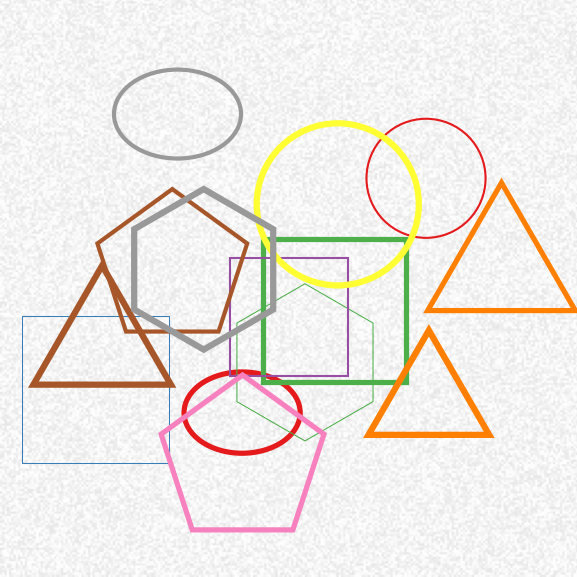[{"shape": "circle", "thickness": 1, "radius": 0.52, "center": [0.738, 0.69]}, {"shape": "oval", "thickness": 2.5, "radius": 0.5, "center": [0.419, 0.285]}, {"shape": "square", "thickness": 0.5, "radius": 0.64, "center": [0.165, 0.324]}, {"shape": "hexagon", "thickness": 0.5, "radius": 0.68, "center": [0.528, 0.372]}, {"shape": "square", "thickness": 2.5, "radius": 0.62, "center": [0.579, 0.461]}, {"shape": "square", "thickness": 1, "radius": 0.51, "center": [0.5, 0.45]}, {"shape": "triangle", "thickness": 3, "radius": 0.6, "center": [0.743, 0.306]}, {"shape": "triangle", "thickness": 2.5, "radius": 0.74, "center": [0.868, 0.535]}, {"shape": "circle", "thickness": 3, "radius": 0.7, "center": [0.585, 0.645]}, {"shape": "pentagon", "thickness": 2, "radius": 0.68, "center": [0.298, 0.535]}, {"shape": "triangle", "thickness": 3, "radius": 0.69, "center": [0.177, 0.402]}, {"shape": "pentagon", "thickness": 2.5, "radius": 0.74, "center": [0.42, 0.202]}, {"shape": "hexagon", "thickness": 3, "radius": 0.69, "center": [0.353, 0.533]}, {"shape": "oval", "thickness": 2, "radius": 0.55, "center": [0.307, 0.802]}]